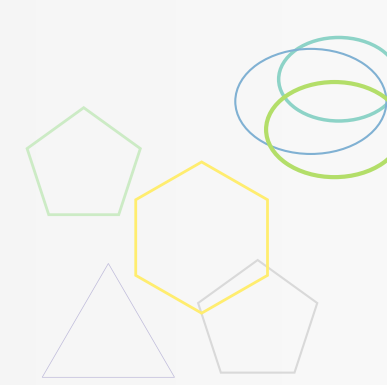[{"shape": "oval", "thickness": 2.5, "radius": 0.77, "center": [0.874, 0.794]}, {"shape": "triangle", "thickness": 0.5, "radius": 0.99, "center": [0.28, 0.119]}, {"shape": "oval", "thickness": 1.5, "radius": 0.97, "center": [0.802, 0.737]}, {"shape": "oval", "thickness": 3, "radius": 0.88, "center": [0.863, 0.663]}, {"shape": "pentagon", "thickness": 1.5, "radius": 0.81, "center": [0.665, 0.163]}, {"shape": "pentagon", "thickness": 2, "radius": 0.77, "center": [0.216, 0.567]}, {"shape": "hexagon", "thickness": 2, "radius": 0.98, "center": [0.52, 0.383]}]